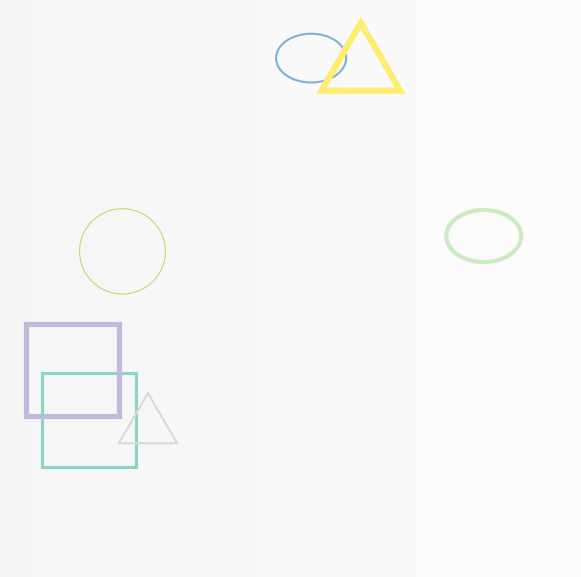[{"shape": "square", "thickness": 1.5, "radius": 0.4, "center": [0.153, 0.272]}, {"shape": "square", "thickness": 2.5, "radius": 0.4, "center": [0.125, 0.359]}, {"shape": "oval", "thickness": 1, "radius": 0.3, "center": [0.535, 0.899]}, {"shape": "circle", "thickness": 0.5, "radius": 0.37, "center": [0.211, 0.564]}, {"shape": "triangle", "thickness": 1, "radius": 0.29, "center": [0.255, 0.26]}, {"shape": "oval", "thickness": 2, "radius": 0.32, "center": [0.832, 0.59]}, {"shape": "triangle", "thickness": 3, "radius": 0.39, "center": [0.621, 0.881]}]